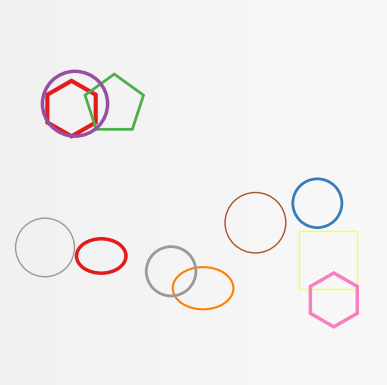[{"shape": "hexagon", "thickness": 3, "radius": 0.36, "center": [0.185, 0.718]}, {"shape": "oval", "thickness": 2.5, "radius": 0.32, "center": [0.261, 0.335]}, {"shape": "circle", "thickness": 2, "radius": 0.32, "center": [0.819, 0.472]}, {"shape": "pentagon", "thickness": 2, "radius": 0.4, "center": [0.295, 0.728]}, {"shape": "circle", "thickness": 2.5, "radius": 0.42, "center": [0.194, 0.731]}, {"shape": "oval", "thickness": 1.5, "radius": 0.39, "center": [0.524, 0.251]}, {"shape": "square", "thickness": 1, "radius": 0.38, "center": [0.846, 0.324]}, {"shape": "circle", "thickness": 1, "radius": 0.39, "center": [0.659, 0.421]}, {"shape": "hexagon", "thickness": 2.5, "radius": 0.35, "center": [0.862, 0.221]}, {"shape": "circle", "thickness": 2, "radius": 0.32, "center": [0.442, 0.295]}, {"shape": "circle", "thickness": 1, "radius": 0.38, "center": [0.116, 0.357]}]